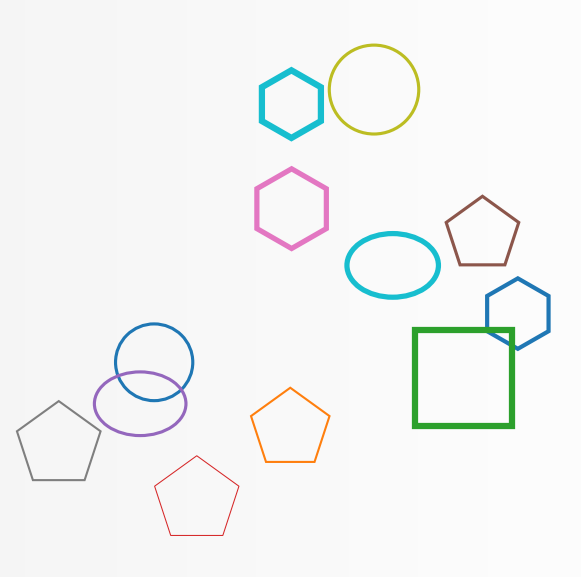[{"shape": "hexagon", "thickness": 2, "radius": 0.3, "center": [0.891, 0.456]}, {"shape": "circle", "thickness": 1.5, "radius": 0.33, "center": [0.265, 0.372]}, {"shape": "pentagon", "thickness": 1, "radius": 0.36, "center": [0.499, 0.257]}, {"shape": "square", "thickness": 3, "radius": 0.42, "center": [0.797, 0.344]}, {"shape": "pentagon", "thickness": 0.5, "radius": 0.38, "center": [0.339, 0.134]}, {"shape": "oval", "thickness": 1.5, "radius": 0.39, "center": [0.241, 0.3]}, {"shape": "pentagon", "thickness": 1.5, "radius": 0.33, "center": [0.83, 0.594]}, {"shape": "hexagon", "thickness": 2.5, "radius": 0.35, "center": [0.502, 0.638]}, {"shape": "pentagon", "thickness": 1, "radius": 0.38, "center": [0.101, 0.229]}, {"shape": "circle", "thickness": 1.5, "radius": 0.38, "center": [0.643, 0.844]}, {"shape": "oval", "thickness": 2.5, "radius": 0.39, "center": [0.676, 0.54]}, {"shape": "hexagon", "thickness": 3, "radius": 0.29, "center": [0.501, 0.819]}]